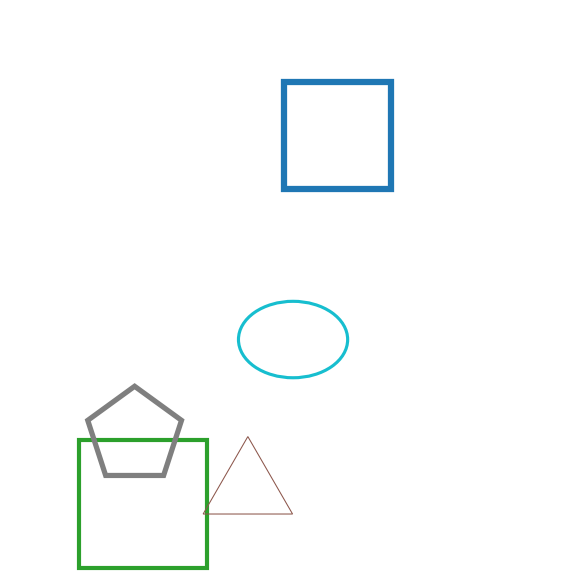[{"shape": "square", "thickness": 3, "radius": 0.46, "center": [0.585, 0.764]}, {"shape": "square", "thickness": 2, "radius": 0.55, "center": [0.247, 0.126]}, {"shape": "triangle", "thickness": 0.5, "radius": 0.45, "center": [0.429, 0.154]}, {"shape": "pentagon", "thickness": 2.5, "radius": 0.43, "center": [0.233, 0.245]}, {"shape": "oval", "thickness": 1.5, "radius": 0.47, "center": [0.507, 0.411]}]